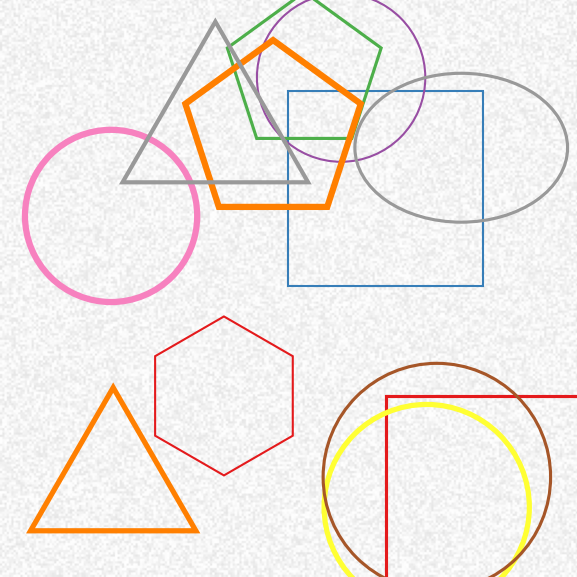[{"shape": "square", "thickness": 1.5, "radius": 0.88, "center": [0.845, 0.137]}, {"shape": "hexagon", "thickness": 1, "radius": 0.69, "center": [0.388, 0.314]}, {"shape": "square", "thickness": 1, "radius": 0.84, "center": [0.667, 0.673]}, {"shape": "pentagon", "thickness": 1.5, "radius": 0.7, "center": [0.527, 0.873]}, {"shape": "circle", "thickness": 1, "radius": 0.73, "center": [0.591, 0.865]}, {"shape": "pentagon", "thickness": 3, "radius": 0.8, "center": [0.473, 0.77]}, {"shape": "triangle", "thickness": 2.5, "radius": 0.83, "center": [0.196, 0.163]}, {"shape": "circle", "thickness": 2.5, "radius": 0.89, "center": [0.739, 0.121]}, {"shape": "circle", "thickness": 1.5, "radius": 0.98, "center": [0.756, 0.173]}, {"shape": "circle", "thickness": 3, "radius": 0.75, "center": [0.192, 0.625]}, {"shape": "triangle", "thickness": 2, "radius": 0.93, "center": [0.373, 0.776]}, {"shape": "oval", "thickness": 1.5, "radius": 0.92, "center": [0.799, 0.743]}]